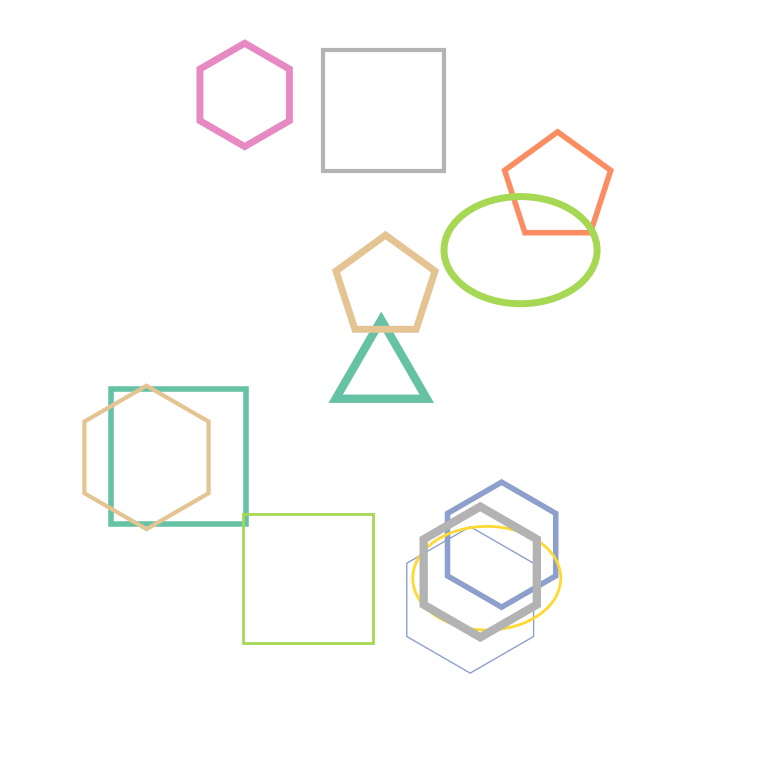[{"shape": "square", "thickness": 2, "radius": 0.44, "center": [0.232, 0.407]}, {"shape": "triangle", "thickness": 3, "radius": 0.34, "center": [0.495, 0.516]}, {"shape": "pentagon", "thickness": 2, "radius": 0.36, "center": [0.724, 0.756]}, {"shape": "hexagon", "thickness": 0.5, "radius": 0.48, "center": [0.611, 0.221]}, {"shape": "hexagon", "thickness": 2, "radius": 0.41, "center": [0.651, 0.293]}, {"shape": "hexagon", "thickness": 2.5, "radius": 0.34, "center": [0.318, 0.877]}, {"shape": "square", "thickness": 1, "radius": 0.42, "center": [0.4, 0.248]}, {"shape": "oval", "thickness": 2.5, "radius": 0.5, "center": [0.676, 0.675]}, {"shape": "oval", "thickness": 1, "radius": 0.48, "center": [0.632, 0.249]}, {"shape": "pentagon", "thickness": 2.5, "radius": 0.34, "center": [0.501, 0.627]}, {"shape": "hexagon", "thickness": 1.5, "radius": 0.47, "center": [0.19, 0.406]}, {"shape": "hexagon", "thickness": 3, "radius": 0.42, "center": [0.624, 0.257]}, {"shape": "square", "thickness": 1.5, "radius": 0.39, "center": [0.498, 0.857]}]